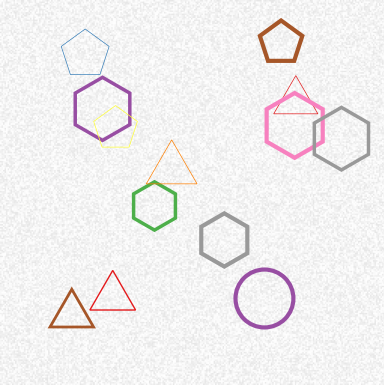[{"shape": "triangle", "thickness": 1, "radius": 0.34, "center": [0.293, 0.229]}, {"shape": "triangle", "thickness": 0.5, "radius": 0.33, "center": [0.768, 0.737]}, {"shape": "pentagon", "thickness": 0.5, "radius": 0.33, "center": [0.221, 0.859]}, {"shape": "hexagon", "thickness": 2.5, "radius": 0.31, "center": [0.401, 0.465]}, {"shape": "hexagon", "thickness": 2.5, "radius": 0.41, "center": [0.266, 0.717]}, {"shape": "circle", "thickness": 3, "radius": 0.38, "center": [0.687, 0.225]}, {"shape": "triangle", "thickness": 0.5, "radius": 0.38, "center": [0.446, 0.561]}, {"shape": "pentagon", "thickness": 0.5, "radius": 0.3, "center": [0.3, 0.666]}, {"shape": "pentagon", "thickness": 3, "radius": 0.29, "center": [0.73, 0.889]}, {"shape": "triangle", "thickness": 2, "radius": 0.33, "center": [0.186, 0.183]}, {"shape": "hexagon", "thickness": 3, "radius": 0.42, "center": [0.765, 0.674]}, {"shape": "hexagon", "thickness": 3, "radius": 0.35, "center": [0.583, 0.377]}, {"shape": "hexagon", "thickness": 2.5, "radius": 0.41, "center": [0.887, 0.64]}]